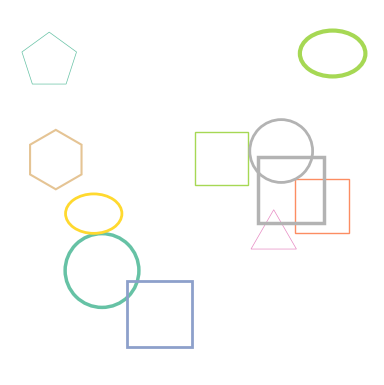[{"shape": "pentagon", "thickness": 0.5, "radius": 0.37, "center": [0.128, 0.842]}, {"shape": "circle", "thickness": 2.5, "radius": 0.48, "center": [0.265, 0.297]}, {"shape": "square", "thickness": 1, "radius": 0.35, "center": [0.836, 0.464]}, {"shape": "square", "thickness": 2, "radius": 0.43, "center": [0.415, 0.185]}, {"shape": "triangle", "thickness": 0.5, "radius": 0.34, "center": [0.711, 0.387]}, {"shape": "oval", "thickness": 3, "radius": 0.43, "center": [0.864, 0.861]}, {"shape": "square", "thickness": 1, "radius": 0.35, "center": [0.575, 0.588]}, {"shape": "oval", "thickness": 2, "radius": 0.37, "center": [0.243, 0.445]}, {"shape": "hexagon", "thickness": 1.5, "radius": 0.39, "center": [0.145, 0.586]}, {"shape": "circle", "thickness": 2, "radius": 0.41, "center": [0.73, 0.608]}, {"shape": "square", "thickness": 2.5, "radius": 0.43, "center": [0.756, 0.506]}]